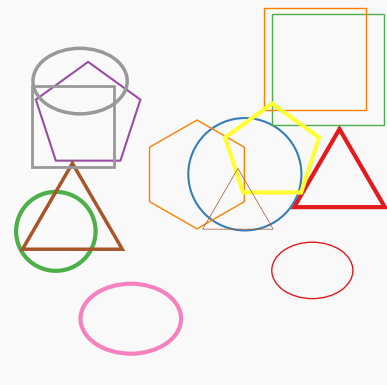[{"shape": "triangle", "thickness": 3, "radius": 0.68, "center": [0.876, 0.53]}, {"shape": "oval", "thickness": 1, "radius": 0.52, "center": [0.806, 0.298]}, {"shape": "circle", "thickness": 1.5, "radius": 0.73, "center": [0.632, 0.547]}, {"shape": "square", "thickness": 1, "radius": 0.72, "center": [0.847, 0.819]}, {"shape": "circle", "thickness": 3, "radius": 0.51, "center": [0.144, 0.399]}, {"shape": "pentagon", "thickness": 1.5, "radius": 0.71, "center": [0.227, 0.697]}, {"shape": "square", "thickness": 1, "radius": 0.66, "center": [0.814, 0.847]}, {"shape": "hexagon", "thickness": 1, "radius": 0.71, "center": [0.508, 0.547]}, {"shape": "pentagon", "thickness": 3, "radius": 0.64, "center": [0.702, 0.603]}, {"shape": "triangle", "thickness": 2.5, "radius": 0.74, "center": [0.187, 0.427]}, {"shape": "triangle", "thickness": 0.5, "radius": 0.53, "center": [0.614, 0.457]}, {"shape": "oval", "thickness": 3, "radius": 0.65, "center": [0.338, 0.172]}, {"shape": "oval", "thickness": 2.5, "radius": 0.61, "center": [0.207, 0.789]}, {"shape": "square", "thickness": 2, "radius": 0.53, "center": [0.189, 0.672]}]